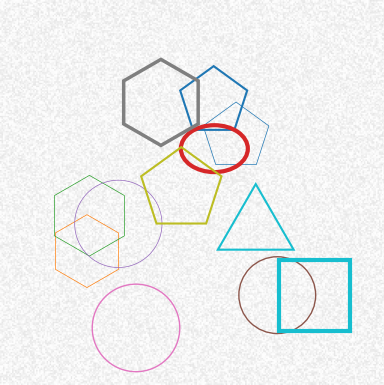[{"shape": "pentagon", "thickness": 1.5, "radius": 0.46, "center": [0.555, 0.737]}, {"shape": "pentagon", "thickness": 0.5, "radius": 0.45, "center": [0.613, 0.645]}, {"shape": "hexagon", "thickness": 0.5, "radius": 0.47, "center": [0.226, 0.348]}, {"shape": "hexagon", "thickness": 0.5, "radius": 0.52, "center": [0.232, 0.44]}, {"shape": "oval", "thickness": 3, "radius": 0.43, "center": [0.557, 0.614]}, {"shape": "circle", "thickness": 0.5, "radius": 0.57, "center": [0.307, 0.419]}, {"shape": "circle", "thickness": 1, "radius": 0.5, "center": [0.72, 0.233]}, {"shape": "circle", "thickness": 1, "radius": 0.57, "center": [0.353, 0.148]}, {"shape": "hexagon", "thickness": 2.5, "radius": 0.56, "center": [0.418, 0.734]}, {"shape": "pentagon", "thickness": 1.5, "radius": 0.55, "center": [0.471, 0.508]}, {"shape": "square", "thickness": 3, "radius": 0.46, "center": [0.817, 0.232]}, {"shape": "triangle", "thickness": 1.5, "radius": 0.57, "center": [0.664, 0.408]}]